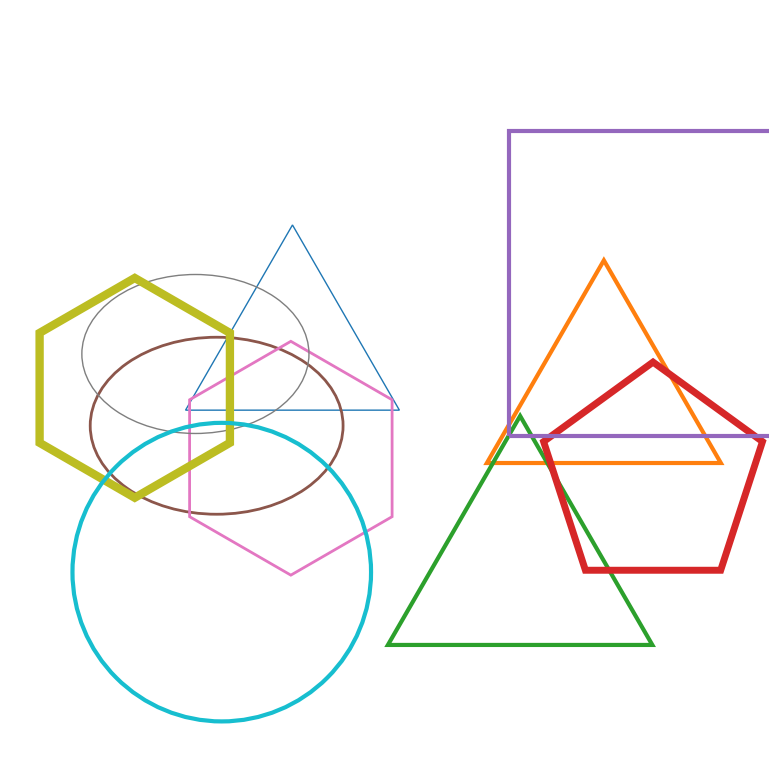[{"shape": "triangle", "thickness": 0.5, "radius": 0.8, "center": [0.38, 0.547]}, {"shape": "triangle", "thickness": 1.5, "radius": 0.88, "center": [0.784, 0.486]}, {"shape": "triangle", "thickness": 1.5, "radius": 0.99, "center": [0.675, 0.262]}, {"shape": "pentagon", "thickness": 2.5, "radius": 0.75, "center": [0.848, 0.38]}, {"shape": "square", "thickness": 1.5, "radius": 0.99, "center": [0.859, 0.632]}, {"shape": "oval", "thickness": 1, "radius": 0.82, "center": [0.281, 0.447]}, {"shape": "hexagon", "thickness": 1, "radius": 0.76, "center": [0.378, 0.405]}, {"shape": "oval", "thickness": 0.5, "radius": 0.74, "center": [0.254, 0.54]}, {"shape": "hexagon", "thickness": 3, "radius": 0.71, "center": [0.175, 0.496]}, {"shape": "circle", "thickness": 1.5, "radius": 0.97, "center": [0.288, 0.257]}]